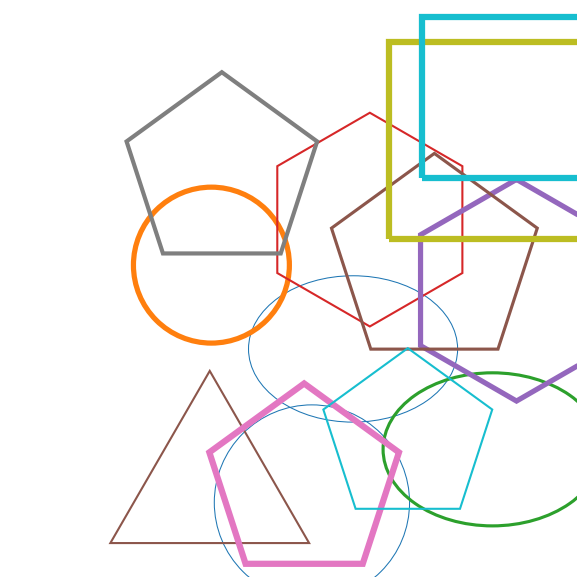[{"shape": "circle", "thickness": 0.5, "radius": 0.85, "center": [0.54, 0.129]}, {"shape": "oval", "thickness": 0.5, "radius": 0.91, "center": [0.611, 0.395]}, {"shape": "circle", "thickness": 2.5, "radius": 0.68, "center": [0.366, 0.54]}, {"shape": "oval", "thickness": 1.5, "radius": 0.95, "center": [0.853, 0.221]}, {"shape": "hexagon", "thickness": 1, "radius": 0.93, "center": [0.64, 0.619]}, {"shape": "hexagon", "thickness": 2.5, "radius": 0.96, "center": [0.894, 0.497]}, {"shape": "pentagon", "thickness": 1.5, "radius": 0.94, "center": [0.752, 0.546]}, {"shape": "triangle", "thickness": 1, "radius": 0.99, "center": [0.363, 0.158]}, {"shape": "pentagon", "thickness": 3, "radius": 0.86, "center": [0.527, 0.162]}, {"shape": "pentagon", "thickness": 2, "radius": 0.87, "center": [0.384, 0.701]}, {"shape": "square", "thickness": 3, "radius": 0.85, "center": [0.845, 0.755]}, {"shape": "pentagon", "thickness": 1, "radius": 0.77, "center": [0.706, 0.242]}, {"shape": "square", "thickness": 3, "radius": 0.69, "center": [0.87, 0.83]}]